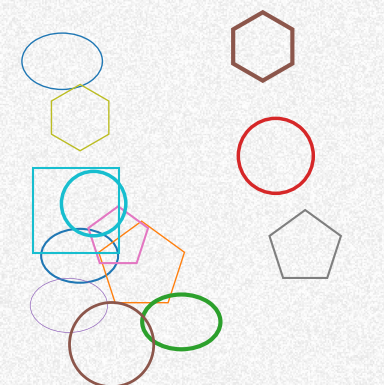[{"shape": "oval", "thickness": 1, "radius": 0.52, "center": [0.161, 0.841]}, {"shape": "oval", "thickness": 1.5, "radius": 0.5, "center": [0.207, 0.336]}, {"shape": "pentagon", "thickness": 1, "radius": 0.59, "center": [0.368, 0.308]}, {"shape": "oval", "thickness": 3, "radius": 0.51, "center": [0.471, 0.164]}, {"shape": "circle", "thickness": 2.5, "radius": 0.49, "center": [0.716, 0.595]}, {"shape": "oval", "thickness": 0.5, "radius": 0.5, "center": [0.179, 0.207]}, {"shape": "hexagon", "thickness": 3, "radius": 0.44, "center": [0.683, 0.879]}, {"shape": "circle", "thickness": 2, "radius": 0.55, "center": [0.29, 0.105]}, {"shape": "pentagon", "thickness": 1.5, "radius": 0.41, "center": [0.307, 0.383]}, {"shape": "pentagon", "thickness": 1.5, "radius": 0.49, "center": [0.793, 0.357]}, {"shape": "hexagon", "thickness": 1, "radius": 0.43, "center": [0.208, 0.695]}, {"shape": "circle", "thickness": 2.5, "radius": 0.42, "center": [0.243, 0.471]}, {"shape": "square", "thickness": 1.5, "radius": 0.55, "center": [0.197, 0.453]}]